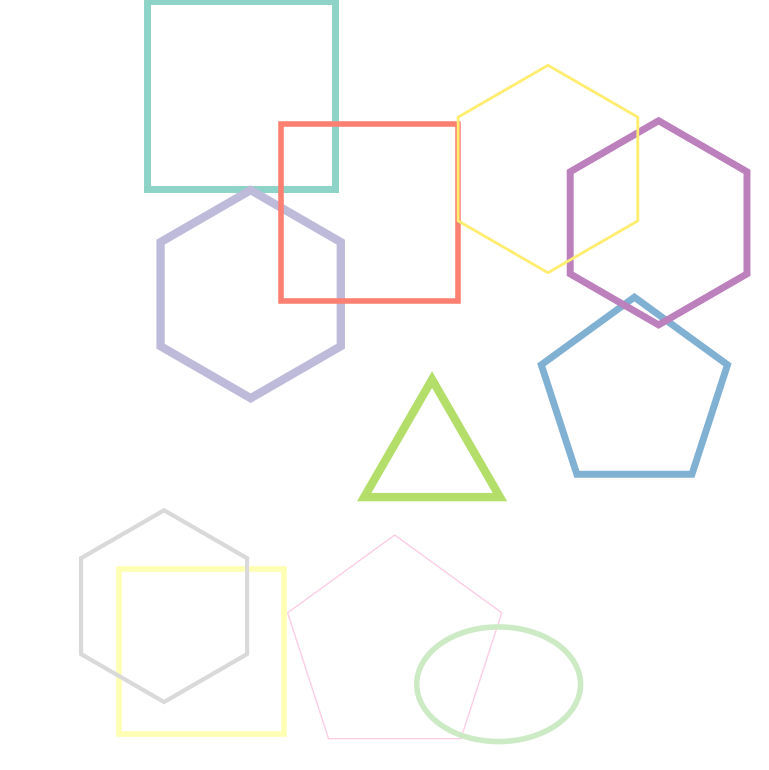[{"shape": "square", "thickness": 2.5, "radius": 0.61, "center": [0.313, 0.876]}, {"shape": "square", "thickness": 2, "radius": 0.54, "center": [0.262, 0.153]}, {"shape": "hexagon", "thickness": 3, "radius": 0.68, "center": [0.326, 0.618]}, {"shape": "square", "thickness": 2, "radius": 0.57, "center": [0.48, 0.724]}, {"shape": "pentagon", "thickness": 2.5, "radius": 0.64, "center": [0.824, 0.487]}, {"shape": "triangle", "thickness": 3, "radius": 0.51, "center": [0.561, 0.405]}, {"shape": "pentagon", "thickness": 0.5, "radius": 0.73, "center": [0.513, 0.159]}, {"shape": "hexagon", "thickness": 1.5, "radius": 0.62, "center": [0.213, 0.213]}, {"shape": "hexagon", "thickness": 2.5, "radius": 0.66, "center": [0.855, 0.711]}, {"shape": "oval", "thickness": 2, "radius": 0.53, "center": [0.648, 0.111]}, {"shape": "hexagon", "thickness": 1, "radius": 0.67, "center": [0.712, 0.78]}]